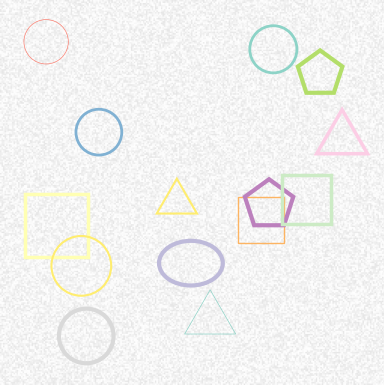[{"shape": "triangle", "thickness": 0.5, "radius": 0.38, "center": [0.546, 0.171]}, {"shape": "circle", "thickness": 2, "radius": 0.31, "center": [0.71, 0.872]}, {"shape": "square", "thickness": 2.5, "radius": 0.41, "center": [0.146, 0.415]}, {"shape": "oval", "thickness": 3, "radius": 0.41, "center": [0.496, 0.316]}, {"shape": "circle", "thickness": 0.5, "radius": 0.29, "center": [0.12, 0.891]}, {"shape": "circle", "thickness": 2, "radius": 0.3, "center": [0.257, 0.657]}, {"shape": "square", "thickness": 1, "radius": 0.29, "center": [0.678, 0.429]}, {"shape": "pentagon", "thickness": 3, "radius": 0.3, "center": [0.831, 0.808]}, {"shape": "triangle", "thickness": 2.5, "radius": 0.38, "center": [0.888, 0.639]}, {"shape": "circle", "thickness": 3, "radius": 0.35, "center": [0.224, 0.127]}, {"shape": "pentagon", "thickness": 3, "radius": 0.33, "center": [0.699, 0.468]}, {"shape": "square", "thickness": 2.5, "radius": 0.32, "center": [0.796, 0.483]}, {"shape": "triangle", "thickness": 1.5, "radius": 0.3, "center": [0.459, 0.475]}, {"shape": "circle", "thickness": 1.5, "radius": 0.39, "center": [0.211, 0.309]}]